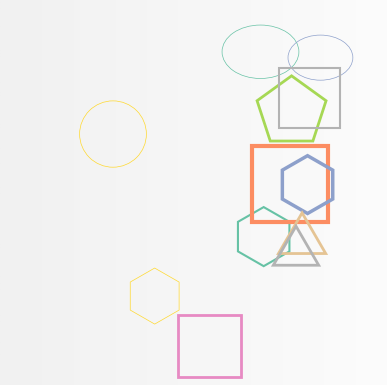[{"shape": "hexagon", "thickness": 1.5, "radius": 0.38, "center": [0.68, 0.385]}, {"shape": "oval", "thickness": 0.5, "radius": 0.5, "center": [0.672, 0.866]}, {"shape": "square", "thickness": 3, "radius": 0.49, "center": [0.749, 0.522]}, {"shape": "hexagon", "thickness": 2.5, "radius": 0.38, "center": [0.794, 0.521]}, {"shape": "oval", "thickness": 0.5, "radius": 0.42, "center": [0.827, 0.85]}, {"shape": "square", "thickness": 2, "radius": 0.4, "center": [0.541, 0.101]}, {"shape": "pentagon", "thickness": 2, "radius": 0.47, "center": [0.752, 0.709]}, {"shape": "hexagon", "thickness": 0.5, "radius": 0.36, "center": [0.399, 0.231]}, {"shape": "circle", "thickness": 0.5, "radius": 0.43, "center": [0.292, 0.652]}, {"shape": "triangle", "thickness": 2, "radius": 0.35, "center": [0.78, 0.377]}, {"shape": "square", "thickness": 1.5, "radius": 0.39, "center": [0.799, 0.745]}, {"shape": "triangle", "thickness": 2, "radius": 0.34, "center": [0.764, 0.345]}]